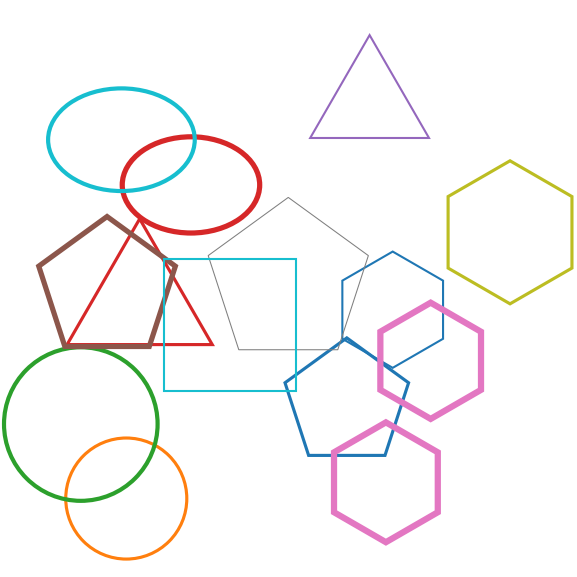[{"shape": "pentagon", "thickness": 1.5, "radius": 0.56, "center": [0.601, 0.302]}, {"shape": "hexagon", "thickness": 1, "radius": 0.5, "center": [0.68, 0.463]}, {"shape": "circle", "thickness": 1.5, "radius": 0.52, "center": [0.219, 0.136]}, {"shape": "circle", "thickness": 2, "radius": 0.66, "center": [0.14, 0.265]}, {"shape": "triangle", "thickness": 1.5, "radius": 0.73, "center": [0.242, 0.475]}, {"shape": "oval", "thickness": 2.5, "radius": 0.59, "center": [0.331, 0.679]}, {"shape": "triangle", "thickness": 1, "radius": 0.59, "center": [0.64, 0.82]}, {"shape": "pentagon", "thickness": 2.5, "radius": 0.62, "center": [0.185, 0.5]}, {"shape": "hexagon", "thickness": 3, "radius": 0.52, "center": [0.668, 0.164]}, {"shape": "hexagon", "thickness": 3, "radius": 0.5, "center": [0.746, 0.374]}, {"shape": "pentagon", "thickness": 0.5, "radius": 0.73, "center": [0.499, 0.511]}, {"shape": "hexagon", "thickness": 1.5, "radius": 0.62, "center": [0.883, 0.597]}, {"shape": "oval", "thickness": 2, "radius": 0.63, "center": [0.21, 0.757]}, {"shape": "square", "thickness": 1, "radius": 0.57, "center": [0.398, 0.437]}]